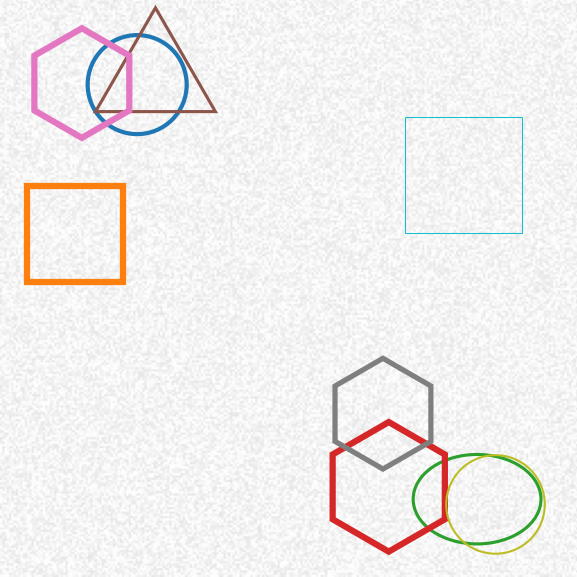[{"shape": "circle", "thickness": 2, "radius": 0.43, "center": [0.238, 0.853]}, {"shape": "square", "thickness": 3, "radius": 0.41, "center": [0.13, 0.593]}, {"shape": "oval", "thickness": 1.5, "radius": 0.55, "center": [0.826, 0.135]}, {"shape": "hexagon", "thickness": 3, "radius": 0.56, "center": [0.673, 0.156]}, {"shape": "triangle", "thickness": 1.5, "radius": 0.6, "center": [0.269, 0.866]}, {"shape": "hexagon", "thickness": 3, "radius": 0.47, "center": [0.142, 0.855]}, {"shape": "hexagon", "thickness": 2.5, "radius": 0.48, "center": [0.663, 0.283]}, {"shape": "circle", "thickness": 1, "radius": 0.43, "center": [0.858, 0.126]}, {"shape": "square", "thickness": 0.5, "radius": 0.5, "center": [0.802, 0.696]}]